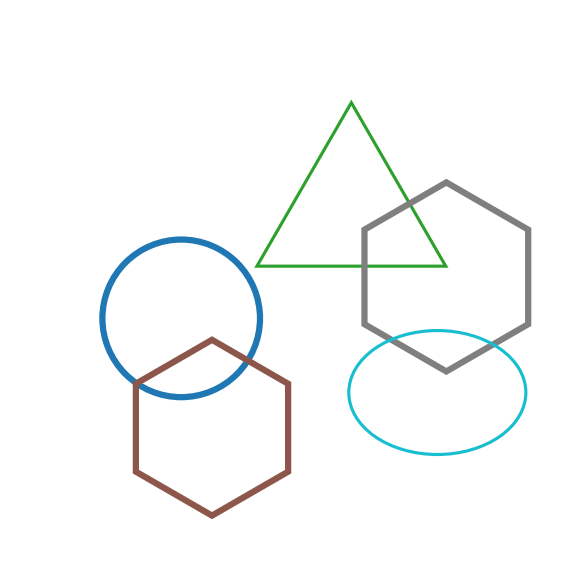[{"shape": "circle", "thickness": 3, "radius": 0.68, "center": [0.314, 0.448]}, {"shape": "triangle", "thickness": 1.5, "radius": 0.94, "center": [0.608, 0.633]}, {"shape": "hexagon", "thickness": 3, "radius": 0.76, "center": [0.367, 0.259]}, {"shape": "hexagon", "thickness": 3, "radius": 0.82, "center": [0.773, 0.52]}, {"shape": "oval", "thickness": 1.5, "radius": 0.77, "center": [0.757, 0.319]}]